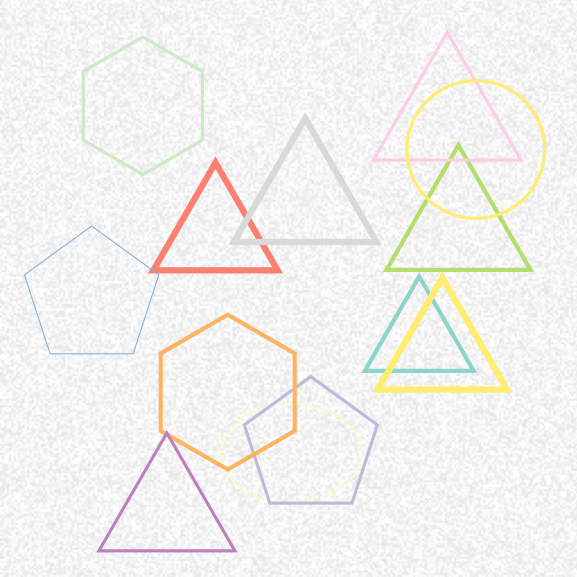[{"shape": "triangle", "thickness": 2, "radius": 0.54, "center": [0.726, 0.411]}, {"shape": "oval", "thickness": 0.5, "radius": 0.61, "center": [0.504, 0.214]}, {"shape": "pentagon", "thickness": 1.5, "radius": 0.61, "center": [0.538, 0.226]}, {"shape": "triangle", "thickness": 3, "radius": 0.62, "center": [0.373, 0.593]}, {"shape": "pentagon", "thickness": 0.5, "radius": 0.61, "center": [0.159, 0.485]}, {"shape": "hexagon", "thickness": 2, "radius": 0.67, "center": [0.394, 0.32]}, {"shape": "triangle", "thickness": 2, "radius": 0.72, "center": [0.794, 0.604]}, {"shape": "triangle", "thickness": 1.5, "radius": 0.74, "center": [0.774, 0.796]}, {"shape": "triangle", "thickness": 3, "radius": 0.71, "center": [0.529, 0.651]}, {"shape": "triangle", "thickness": 1.5, "radius": 0.68, "center": [0.289, 0.113]}, {"shape": "hexagon", "thickness": 1.5, "radius": 0.6, "center": [0.247, 0.816]}, {"shape": "circle", "thickness": 1.5, "radius": 0.6, "center": [0.824, 0.74]}, {"shape": "triangle", "thickness": 3, "radius": 0.65, "center": [0.766, 0.389]}]